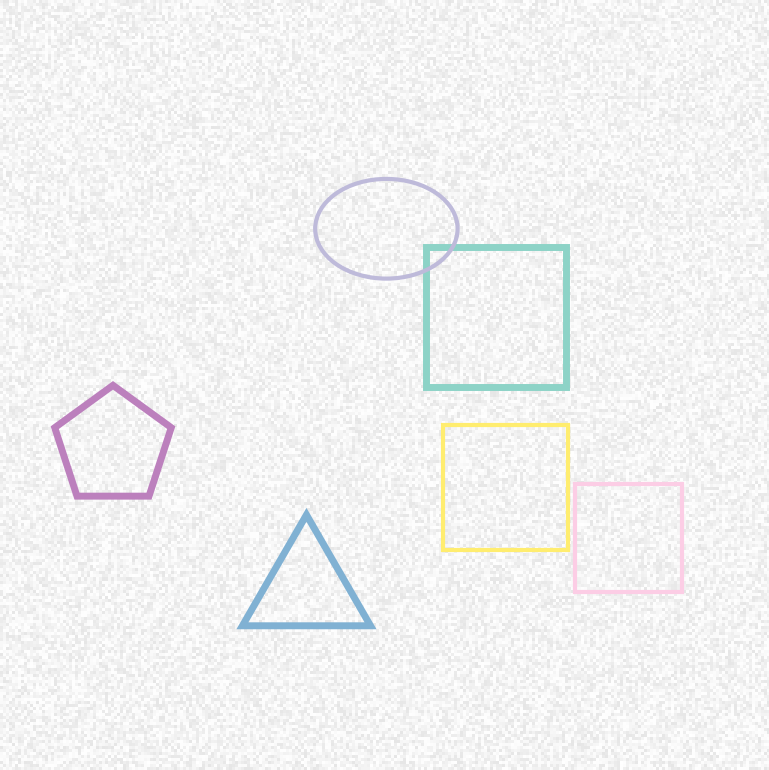[{"shape": "square", "thickness": 2.5, "radius": 0.45, "center": [0.644, 0.588]}, {"shape": "oval", "thickness": 1.5, "radius": 0.46, "center": [0.502, 0.703]}, {"shape": "triangle", "thickness": 2.5, "radius": 0.48, "center": [0.398, 0.235]}, {"shape": "square", "thickness": 1.5, "radius": 0.35, "center": [0.816, 0.302]}, {"shape": "pentagon", "thickness": 2.5, "radius": 0.4, "center": [0.147, 0.42]}, {"shape": "square", "thickness": 1.5, "radius": 0.4, "center": [0.656, 0.367]}]